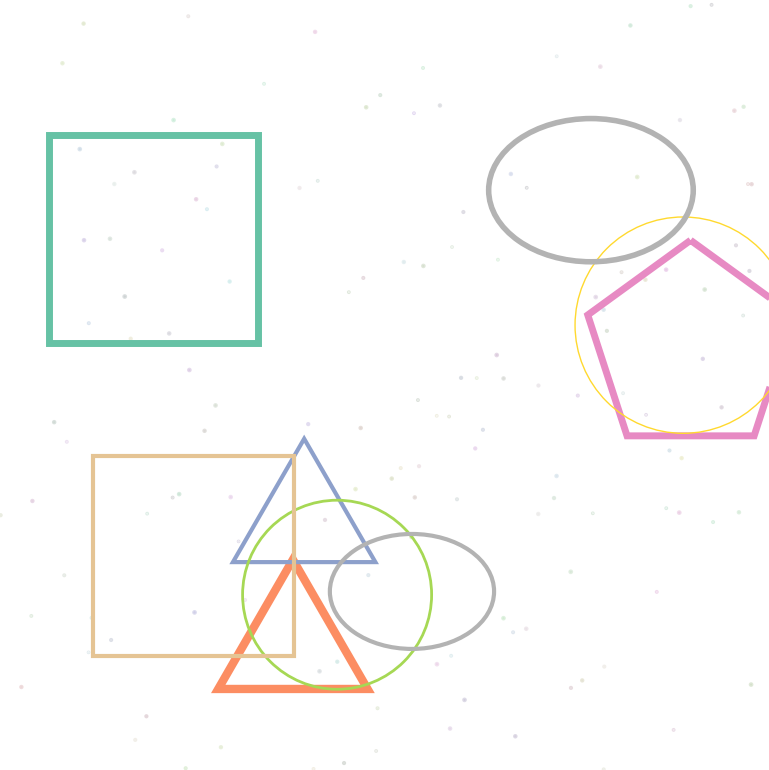[{"shape": "square", "thickness": 2.5, "radius": 0.68, "center": [0.199, 0.69]}, {"shape": "triangle", "thickness": 3, "radius": 0.56, "center": [0.38, 0.161]}, {"shape": "triangle", "thickness": 1.5, "radius": 0.53, "center": [0.395, 0.323]}, {"shape": "pentagon", "thickness": 2.5, "radius": 0.7, "center": [0.897, 0.548]}, {"shape": "circle", "thickness": 1, "radius": 0.61, "center": [0.438, 0.228]}, {"shape": "circle", "thickness": 0.5, "radius": 0.7, "center": [0.887, 0.578]}, {"shape": "square", "thickness": 1.5, "radius": 0.65, "center": [0.251, 0.278]}, {"shape": "oval", "thickness": 1.5, "radius": 0.53, "center": [0.535, 0.232]}, {"shape": "oval", "thickness": 2, "radius": 0.66, "center": [0.767, 0.753]}]